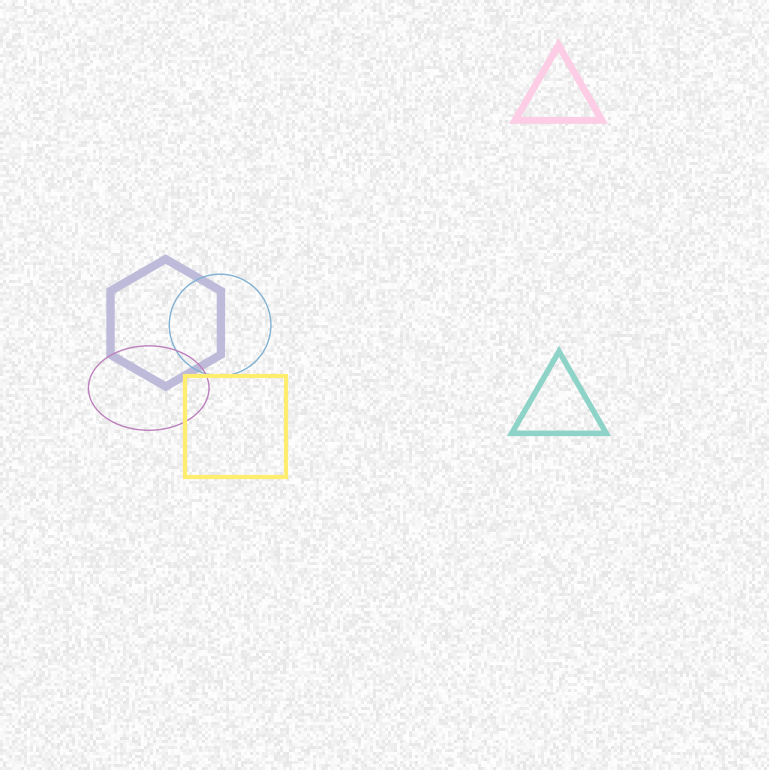[{"shape": "triangle", "thickness": 2, "radius": 0.35, "center": [0.726, 0.473]}, {"shape": "hexagon", "thickness": 3, "radius": 0.41, "center": [0.215, 0.581]}, {"shape": "circle", "thickness": 0.5, "radius": 0.33, "center": [0.286, 0.578]}, {"shape": "triangle", "thickness": 2.5, "radius": 0.33, "center": [0.725, 0.876]}, {"shape": "oval", "thickness": 0.5, "radius": 0.39, "center": [0.193, 0.496]}, {"shape": "square", "thickness": 1.5, "radius": 0.33, "center": [0.306, 0.446]}]